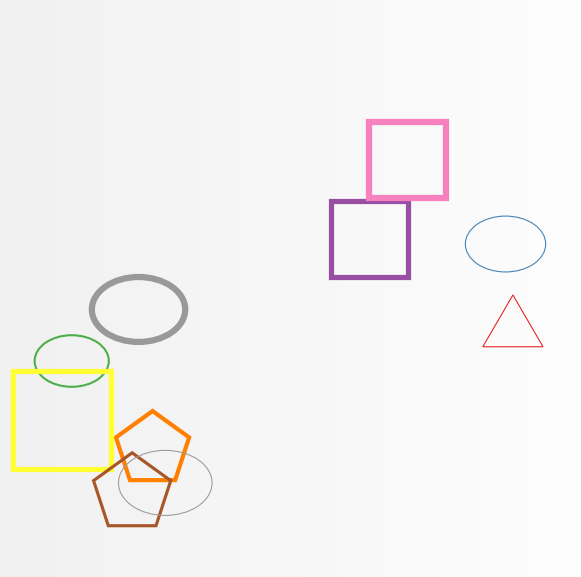[{"shape": "triangle", "thickness": 0.5, "radius": 0.3, "center": [0.882, 0.429]}, {"shape": "oval", "thickness": 0.5, "radius": 0.35, "center": [0.87, 0.577]}, {"shape": "oval", "thickness": 1, "radius": 0.32, "center": [0.123, 0.374]}, {"shape": "square", "thickness": 2.5, "radius": 0.33, "center": [0.636, 0.585]}, {"shape": "pentagon", "thickness": 2, "radius": 0.33, "center": [0.262, 0.221]}, {"shape": "square", "thickness": 2.5, "radius": 0.42, "center": [0.107, 0.271]}, {"shape": "pentagon", "thickness": 1.5, "radius": 0.35, "center": [0.227, 0.145]}, {"shape": "square", "thickness": 3, "radius": 0.33, "center": [0.701, 0.722]}, {"shape": "oval", "thickness": 3, "radius": 0.4, "center": [0.238, 0.463]}, {"shape": "oval", "thickness": 0.5, "radius": 0.4, "center": [0.284, 0.163]}]